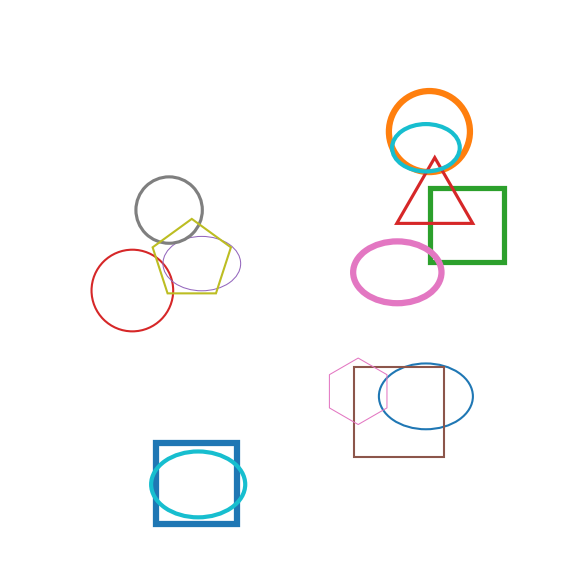[{"shape": "square", "thickness": 3, "radius": 0.35, "center": [0.341, 0.162]}, {"shape": "oval", "thickness": 1, "radius": 0.41, "center": [0.737, 0.313]}, {"shape": "circle", "thickness": 3, "radius": 0.35, "center": [0.744, 0.771]}, {"shape": "square", "thickness": 2.5, "radius": 0.32, "center": [0.808, 0.61]}, {"shape": "triangle", "thickness": 1.5, "radius": 0.38, "center": [0.753, 0.65]}, {"shape": "circle", "thickness": 1, "radius": 0.35, "center": [0.229, 0.496]}, {"shape": "oval", "thickness": 0.5, "radius": 0.34, "center": [0.349, 0.543]}, {"shape": "square", "thickness": 1, "radius": 0.39, "center": [0.691, 0.286]}, {"shape": "hexagon", "thickness": 0.5, "radius": 0.29, "center": [0.62, 0.322]}, {"shape": "oval", "thickness": 3, "radius": 0.38, "center": [0.688, 0.528]}, {"shape": "circle", "thickness": 1.5, "radius": 0.29, "center": [0.293, 0.635]}, {"shape": "pentagon", "thickness": 1, "radius": 0.36, "center": [0.332, 0.549]}, {"shape": "oval", "thickness": 2, "radius": 0.41, "center": [0.343, 0.16]}, {"shape": "oval", "thickness": 2, "radius": 0.29, "center": [0.738, 0.743]}]